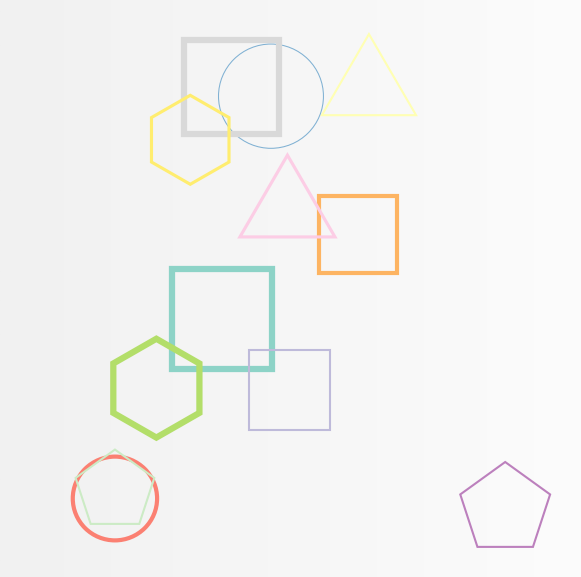[{"shape": "square", "thickness": 3, "radius": 0.43, "center": [0.382, 0.446]}, {"shape": "triangle", "thickness": 1, "radius": 0.47, "center": [0.635, 0.846]}, {"shape": "square", "thickness": 1, "radius": 0.35, "center": [0.498, 0.323]}, {"shape": "circle", "thickness": 2, "radius": 0.36, "center": [0.198, 0.136]}, {"shape": "circle", "thickness": 0.5, "radius": 0.45, "center": [0.466, 0.833]}, {"shape": "square", "thickness": 2, "radius": 0.33, "center": [0.616, 0.593]}, {"shape": "hexagon", "thickness": 3, "radius": 0.43, "center": [0.269, 0.327]}, {"shape": "triangle", "thickness": 1.5, "radius": 0.47, "center": [0.495, 0.636]}, {"shape": "square", "thickness": 3, "radius": 0.41, "center": [0.399, 0.849]}, {"shape": "pentagon", "thickness": 1, "radius": 0.41, "center": [0.869, 0.118]}, {"shape": "pentagon", "thickness": 1, "radius": 0.36, "center": [0.198, 0.15]}, {"shape": "hexagon", "thickness": 1.5, "radius": 0.39, "center": [0.327, 0.757]}]